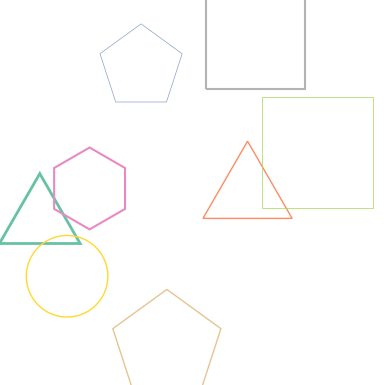[{"shape": "triangle", "thickness": 2, "radius": 0.61, "center": [0.103, 0.428]}, {"shape": "triangle", "thickness": 1, "radius": 0.67, "center": [0.643, 0.5]}, {"shape": "pentagon", "thickness": 0.5, "radius": 0.56, "center": [0.366, 0.826]}, {"shape": "hexagon", "thickness": 1.5, "radius": 0.53, "center": [0.233, 0.511]}, {"shape": "square", "thickness": 0.5, "radius": 0.72, "center": [0.825, 0.603]}, {"shape": "circle", "thickness": 1, "radius": 0.53, "center": [0.174, 0.282]}, {"shape": "pentagon", "thickness": 1, "radius": 0.74, "center": [0.433, 0.101]}, {"shape": "square", "thickness": 1.5, "radius": 0.64, "center": [0.663, 0.896]}]